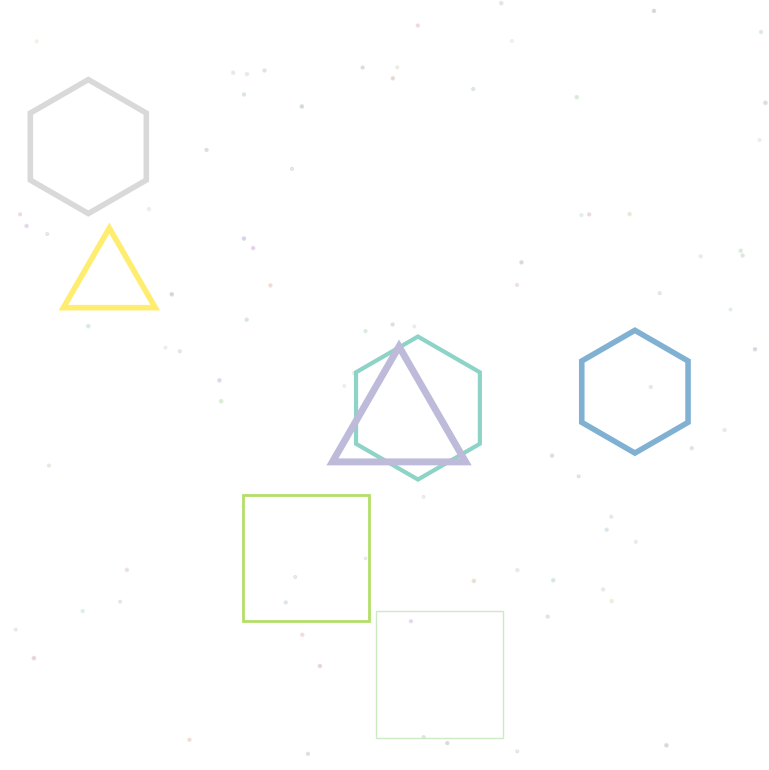[{"shape": "hexagon", "thickness": 1.5, "radius": 0.46, "center": [0.543, 0.47]}, {"shape": "triangle", "thickness": 2.5, "radius": 0.5, "center": [0.518, 0.45]}, {"shape": "hexagon", "thickness": 2, "radius": 0.4, "center": [0.825, 0.491]}, {"shape": "square", "thickness": 1, "radius": 0.41, "center": [0.397, 0.275]}, {"shape": "hexagon", "thickness": 2, "radius": 0.43, "center": [0.115, 0.81]}, {"shape": "square", "thickness": 0.5, "radius": 0.41, "center": [0.571, 0.124]}, {"shape": "triangle", "thickness": 2, "radius": 0.34, "center": [0.142, 0.635]}]